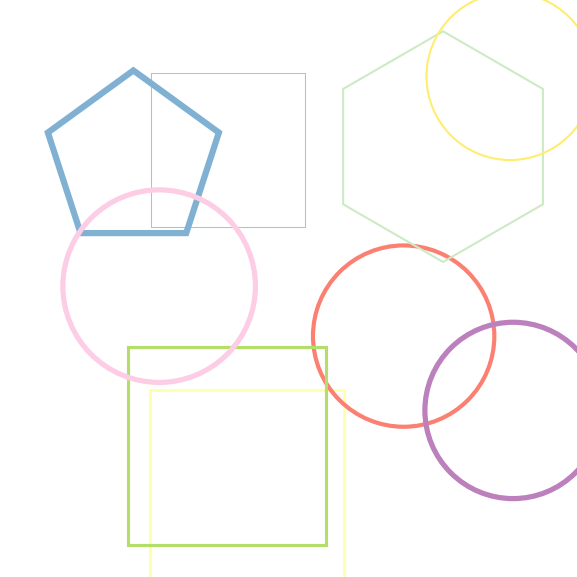[{"shape": "square", "thickness": 0.5, "radius": 0.67, "center": [0.395, 0.739]}, {"shape": "square", "thickness": 1.5, "radius": 0.84, "center": [0.428, 0.156]}, {"shape": "circle", "thickness": 2, "radius": 0.79, "center": [0.699, 0.417]}, {"shape": "pentagon", "thickness": 3, "radius": 0.78, "center": [0.231, 0.721]}, {"shape": "square", "thickness": 1.5, "radius": 0.86, "center": [0.393, 0.226]}, {"shape": "circle", "thickness": 2.5, "radius": 0.83, "center": [0.276, 0.504]}, {"shape": "circle", "thickness": 2.5, "radius": 0.76, "center": [0.888, 0.288]}, {"shape": "hexagon", "thickness": 1, "radius": 1.0, "center": [0.767, 0.745]}, {"shape": "circle", "thickness": 1, "radius": 0.72, "center": [0.883, 0.867]}]